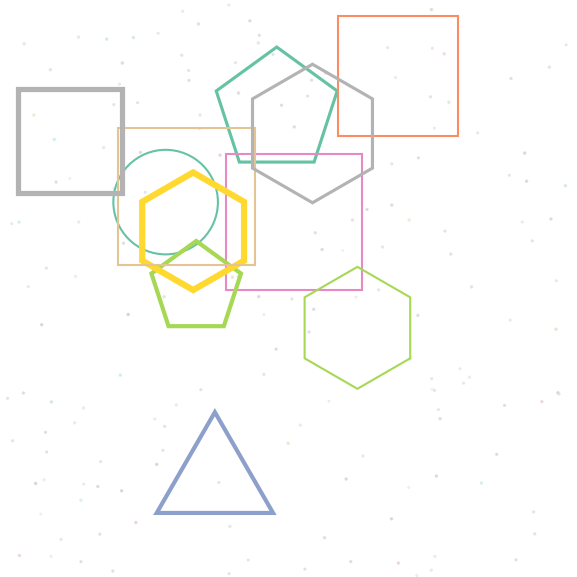[{"shape": "pentagon", "thickness": 1.5, "radius": 0.55, "center": [0.479, 0.808]}, {"shape": "circle", "thickness": 1, "radius": 0.45, "center": [0.287, 0.649]}, {"shape": "square", "thickness": 1, "radius": 0.52, "center": [0.689, 0.867]}, {"shape": "triangle", "thickness": 2, "radius": 0.58, "center": [0.372, 0.169]}, {"shape": "square", "thickness": 1, "radius": 0.59, "center": [0.508, 0.615]}, {"shape": "hexagon", "thickness": 1, "radius": 0.53, "center": [0.619, 0.431]}, {"shape": "pentagon", "thickness": 2, "radius": 0.41, "center": [0.34, 0.5]}, {"shape": "hexagon", "thickness": 3, "radius": 0.51, "center": [0.334, 0.599]}, {"shape": "square", "thickness": 1, "radius": 0.59, "center": [0.323, 0.659]}, {"shape": "hexagon", "thickness": 1.5, "radius": 0.6, "center": [0.541, 0.768]}, {"shape": "square", "thickness": 2.5, "radius": 0.45, "center": [0.122, 0.755]}]